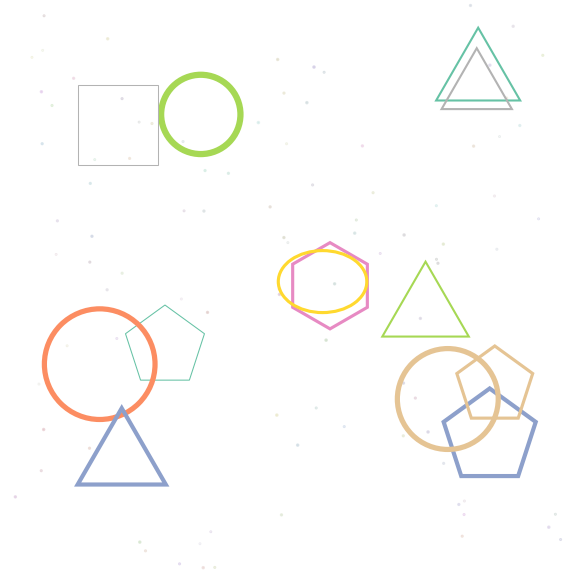[{"shape": "pentagon", "thickness": 0.5, "radius": 0.36, "center": [0.286, 0.399]}, {"shape": "triangle", "thickness": 1, "radius": 0.42, "center": [0.828, 0.867]}, {"shape": "circle", "thickness": 2.5, "radius": 0.48, "center": [0.173, 0.369]}, {"shape": "pentagon", "thickness": 2, "radius": 0.42, "center": [0.848, 0.243]}, {"shape": "triangle", "thickness": 2, "radius": 0.44, "center": [0.211, 0.204]}, {"shape": "hexagon", "thickness": 1.5, "radius": 0.37, "center": [0.571, 0.504]}, {"shape": "circle", "thickness": 3, "radius": 0.34, "center": [0.348, 0.801]}, {"shape": "triangle", "thickness": 1, "radius": 0.43, "center": [0.737, 0.46]}, {"shape": "oval", "thickness": 1.5, "radius": 0.38, "center": [0.559, 0.512]}, {"shape": "circle", "thickness": 2.5, "radius": 0.44, "center": [0.775, 0.308]}, {"shape": "pentagon", "thickness": 1.5, "radius": 0.35, "center": [0.857, 0.331]}, {"shape": "square", "thickness": 0.5, "radius": 0.35, "center": [0.204, 0.783]}, {"shape": "triangle", "thickness": 1, "radius": 0.35, "center": [0.826, 0.845]}]